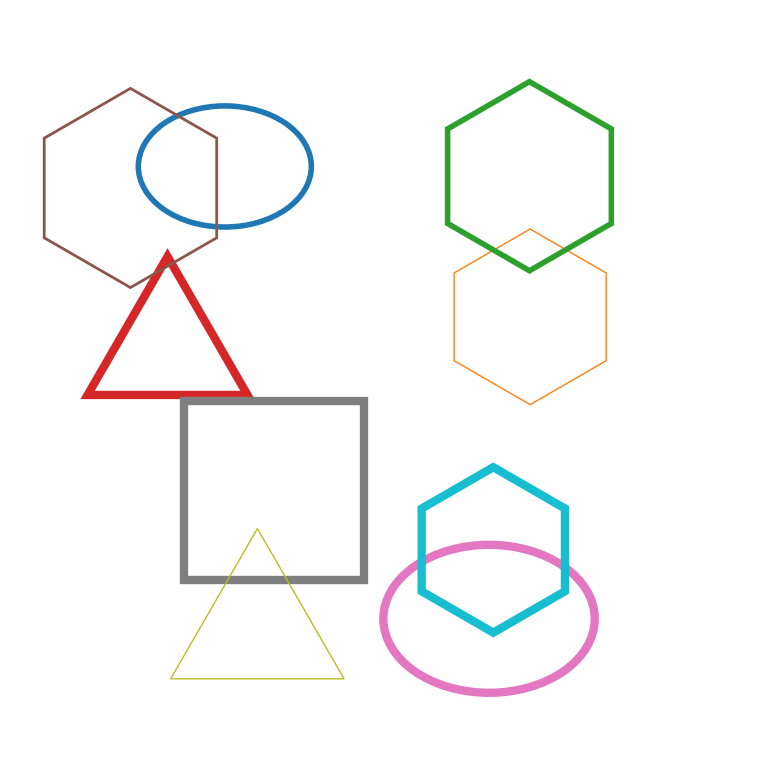[{"shape": "oval", "thickness": 2, "radius": 0.56, "center": [0.292, 0.784]}, {"shape": "hexagon", "thickness": 0.5, "radius": 0.57, "center": [0.688, 0.589]}, {"shape": "hexagon", "thickness": 2, "radius": 0.61, "center": [0.688, 0.771]}, {"shape": "triangle", "thickness": 3, "radius": 0.6, "center": [0.218, 0.547]}, {"shape": "hexagon", "thickness": 1, "radius": 0.65, "center": [0.169, 0.756]}, {"shape": "oval", "thickness": 3, "radius": 0.69, "center": [0.635, 0.196]}, {"shape": "square", "thickness": 3, "radius": 0.58, "center": [0.356, 0.363]}, {"shape": "triangle", "thickness": 0.5, "radius": 0.65, "center": [0.334, 0.183]}, {"shape": "hexagon", "thickness": 3, "radius": 0.54, "center": [0.641, 0.286]}]